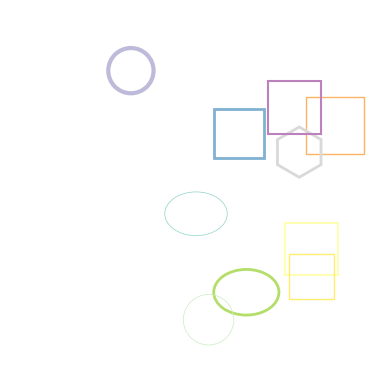[{"shape": "oval", "thickness": 0.5, "radius": 0.41, "center": [0.509, 0.445]}, {"shape": "square", "thickness": 1.5, "radius": 0.34, "center": [0.809, 0.353]}, {"shape": "circle", "thickness": 3, "radius": 0.29, "center": [0.34, 0.817]}, {"shape": "square", "thickness": 2, "radius": 0.32, "center": [0.621, 0.653]}, {"shape": "square", "thickness": 1, "radius": 0.37, "center": [0.87, 0.673]}, {"shape": "oval", "thickness": 2, "radius": 0.42, "center": [0.64, 0.241]}, {"shape": "hexagon", "thickness": 2, "radius": 0.33, "center": [0.777, 0.605]}, {"shape": "square", "thickness": 1.5, "radius": 0.35, "center": [0.765, 0.72]}, {"shape": "circle", "thickness": 0.5, "radius": 0.33, "center": [0.542, 0.17]}, {"shape": "square", "thickness": 1, "radius": 0.29, "center": [0.81, 0.281]}]